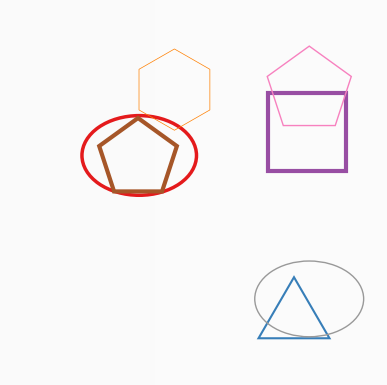[{"shape": "oval", "thickness": 2.5, "radius": 0.74, "center": [0.359, 0.596]}, {"shape": "triangle", "thickness": 1.5, "radius": 0.53, "center": [0.759, 0.174]}, {"shape": "square", "thickness": 3, "radius": 0.5, "center": [0.792, 0.657]}, {"shape": "hexagon", "thickness": 0.5, "radius": 0.53, "center": [0.45, 0.767]}, {"shape": "pentagon", "thickness": 3, "radius": 0.53, "center": [0.356, 0.588]}, {"shape": "pentagon", "thickness": 1, "radius": 0.57, "center": [0.798, 0.766]}, {"shape": "oval", "thickness": 1, "radius": 0.7, "center": [0.798, 0.224]}]